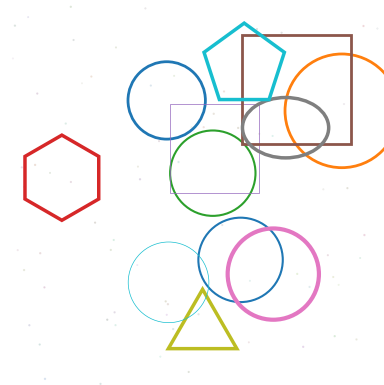[{"shape": "circle", "thickness": 2, "radius": 0.5, "center": [0.433, 0.739]}, {"shape": "circle", "thickness": 1.5, "radius": 0.55, "center": [0.625, 0.325]}, {"shape": "circle", "thickness": 2, "radius": 0.74, "center": [0.888, 0.712]}, {"shape": "circle", "thickness": 1.5, "radius": 0.55, "center": [0.553, 0.55]}, {"shape": "hexagon", "thickness": 2.5, "radius": 0.55, "center": [0.161, 0.538]}, {"shape": "square", "thickness": 0.5, "radius": 0.58, "center": [0.557, 0.613]}, {"shape": "square", "thickness": 2, "radius": 0.71, "center": [0.769, 0.768]}, {"shape": "circle", "thickness": 3, "radius": 0.59, "center": [0.71, 0.288]}, {"shape": "oval", "thickness": 2.5, "radius": 0.56, "center": [0.742, 0.668]}, {"shape": "triangle", "thickness": 2.5, "radius": 0.51, "center": [0.526, 0.146]}, {"shape": "circle", "thickness": 0.5, "radius": 0.52, "center": [0.438, 0.267]}, {"shape": "pentagon", "thickness": 2.5, "radius": 0.55, "center": [0.634, 0.83]}]